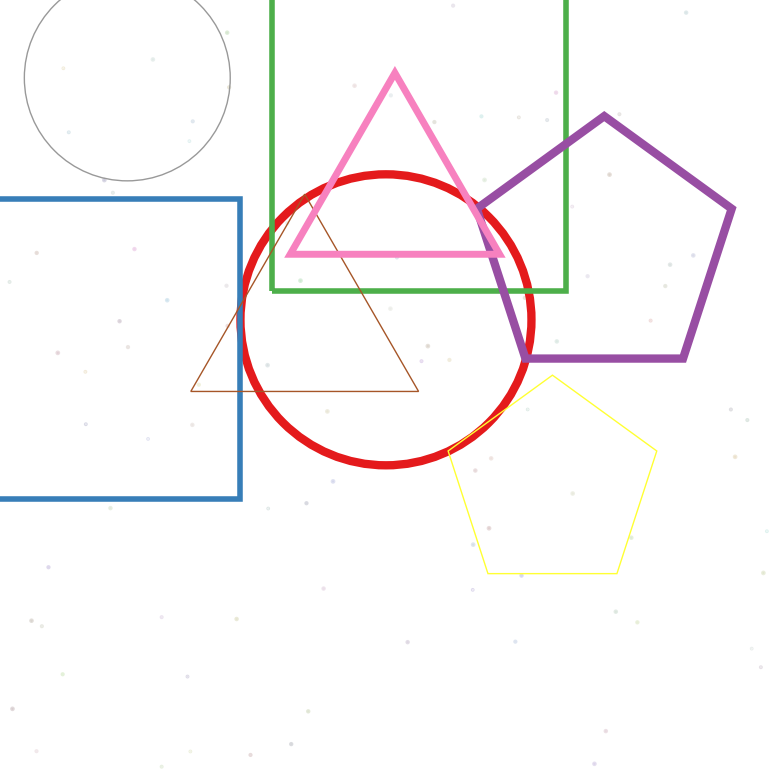[{"shape": "circle", "thickness": 3, "radius": 0.94, "center": [0.501, 0.585]}, {"shape": "square", "thickness": 2, "radius": 0.97, "center": [0.118, 0.547]}, {"shape": "square", "thickness": 2, "radius": 0.95, "center": [0.544, 0.813]}, {"shape": "pentagon", "thickness": 3, "radius": 0.87, "center": [0.785, 0.675]}, {"shape": "pentagon", "thickness": 0.5, "radius": 0.71, "center": [0.717, 0.37]}, {"shape": "triangle", "thickness": 0.5, "radius": 0.85, "center": [0.396, 0.577]}, {"shape": "triangle", "thickness": 2.5, "radius": 0.79, "center": [0.513, 0.748]}, {"shape": "circle", "thickness": 0.5, "radius": 0.67, "center": [0.165, 0.899]}]